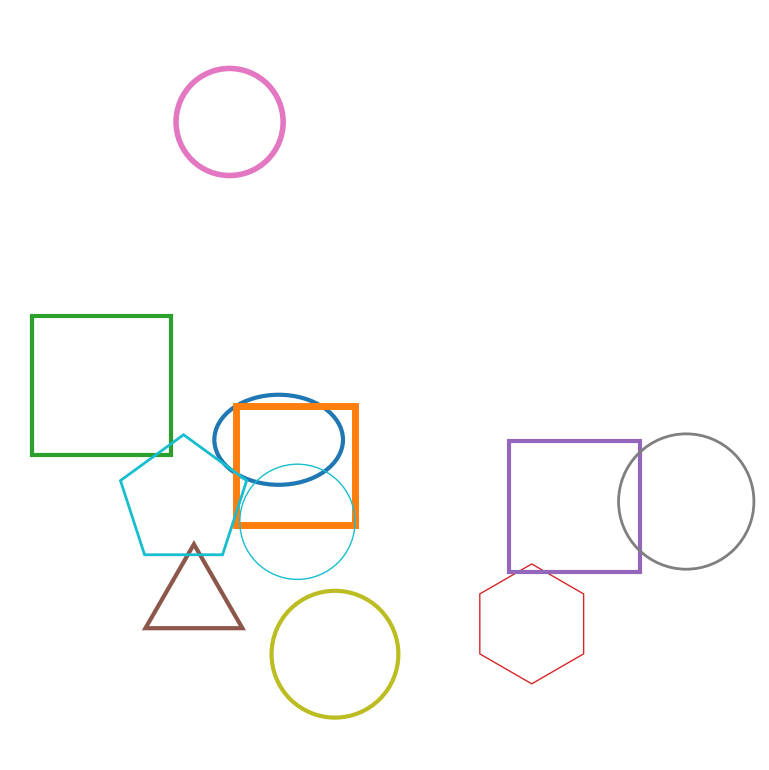[{"shape": "oval", "thickness": 1.5, "radius": 0.42, "center": [0.362, 0.429]}, {"shape": "square", "thickness": 2.5, "radius": 0.39, "center": [0.384, 0.395]}, {"shape": "square", "thickness": 1.5, "radius": 0.45, "center": [0.131, 0.5]}, {"shape": "hexagon", "thickness": 0.5, "radius": 0.39, "center": [0.691, 0.19]}, {"shape": "square", "thickness": 1.5, "radius": 0.43, "center": [0.746, 0.342]}, {"shape": "triangle", "thickness": 1.5, "radius": 0.36, "center": [0.252, 0.221]}, {"shape": "circle", "thickness": 2, "radius": 0.35, "center": [0.298, 0.842]}, {"shape": "circle", "thickness": 1, "radius": 0.44, "center": [0.891, 0.349]}, {"shape": "circle", "thickness": 1.5, "radius": 0.41, "center": [0.435, 0.15]}, {"shape": "circle", "thickness": 0.5, "radius": 0.37, "center": [0.386, 0.322]}, {"shape": "pentagon", "thickness": 1, "radius": 0.43, "center": [0.238, 0.349]}]